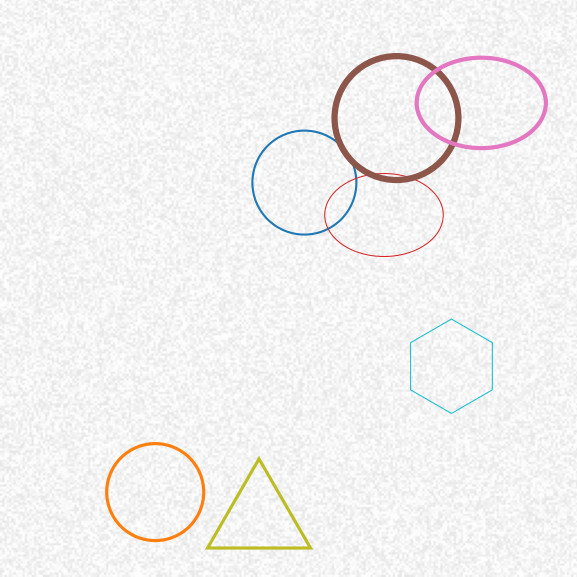[{"shape": "circle", "thickness": 1, "radius": 0.45, "center": [0.527, 0.683]}, {"shape": "circle", "thickness": 1.5, "radius": 0.42, "center": [0.269, 0.147]}, {"shape": "oval", "thickness": 0.5, "radius": 0.51, "center": [0.665, 0.627]}, {"shape": "circle", "thickness": 3, "radius": 0.54, "center": [0.687, 0.795]}, {"shape": "oval", "thickness": 2, "radius": 0.56, "center": [0.833, 0.821]}, {"shape": "triangle", "thickness": 1.5, "radius": 0.51, "center": [0.449, 0.102]}, {"shape": "hexagon", "thickness": 0.5, "radius": 0.41, "center": [0.782, 0.365]}]